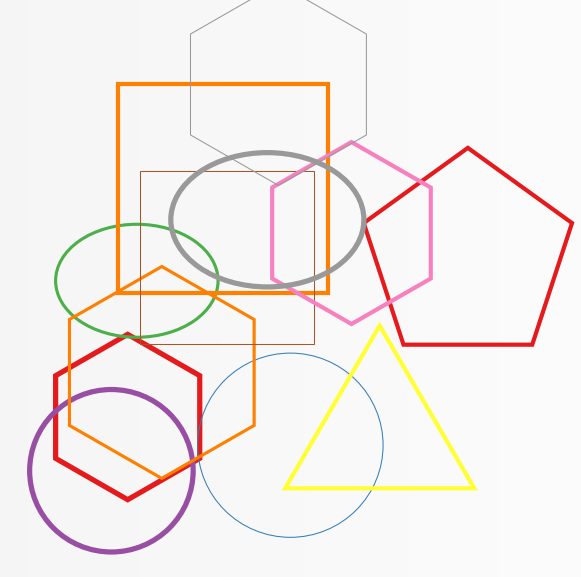[{"shape": "hexagon", "thickness": 2.5, "radius": 0.72, "center": [0.22, 0.277]}, {"shape": "pentagon", "thickness": 2, "radius": 0.94, "center": [0.805, 0.555]}, {"shape": "circle", "thickness": 0.5, "radius": 0.8, "center": [0.5, 0.228]}, {"shape": "oval", "thickness": 1.5, "radius": 0.7, "center": [0.235, 0.513]}, {"shape": "circle", "thickness": 2.5, "radius": 0.7, "center": [0.192, 0.184]}, {"shape": "square", "thickness": 2, "radius": 0.9, "center": [0.384, 0.673]}, {"shape": "hexagon", "thickness": 1.5, "radius": 0.92, "center": [0.278, 0.354]}, {"shape": "triangle", "thickness": 2, "radius": 0.94, "center": [0.653, 0.247]}, {"shape": "square", "thickness": 0.5, "radius": 0.75, "center": [0.391, 0.554]}, {"shape": "hexagon", "thickness": 2, "radius": 0.79, "center": [0.605, 0.596]}, {"shape": "oval", "thickness": 2.5, "radius": 0.83, "center": [0.46, 0.619]}, {"shape": "hexagon", "thickness": 0.5, "radius": 0.87, "center": [0.479, 0.853]}]